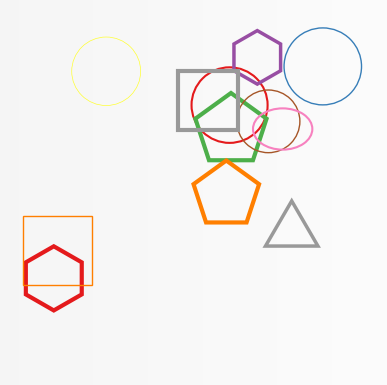[{"shape": "hexagon", "thickness": 3, "radius": 0.42, "center": [0.139, 0.277]}, {"shape": "circle", "thickness": 1.5, "radius": 0.49, "center": [0.592, 0.727]}, {"shape": "circle", "thickness": 1, "radius": 0.5, "center": [0.833, 0.828]}, {"shape": "pentagon", "thickness": 3, "radius": 0.48, "center": [0.596, 0.662]}, {"shape": "hexagon", "thickness": 2.5, "radius": 0.35, "center": [0.664, 0.851]}, {"shape": "pentagon", "thickness": 3, "radius": 0.44, "center": [0.584, 0.494]}, {"shape": "square", "thickness": 1, "radius": 0.44, "center": [0.149, 0.349]}, {"shape": "circle", "thickness": 0.5, "radius": 0.44, "center": [0.274, 0.815]}, {"shape": "circle", "thickness": 1, "radius": 0.41, "center": [0.692, 0.685]}, {"shape": "oval", "thickness": 1.5, "radius": 0.38, "center": [0.729, 0.665]}, {"shape": "square", "thickness": 3, "radius": 0.38, "center": [0.536, 0.739]}, {"shape": "triangle", "thickness": 2.5, "radius": 0.39, "center": [0.753, 0.4]}]